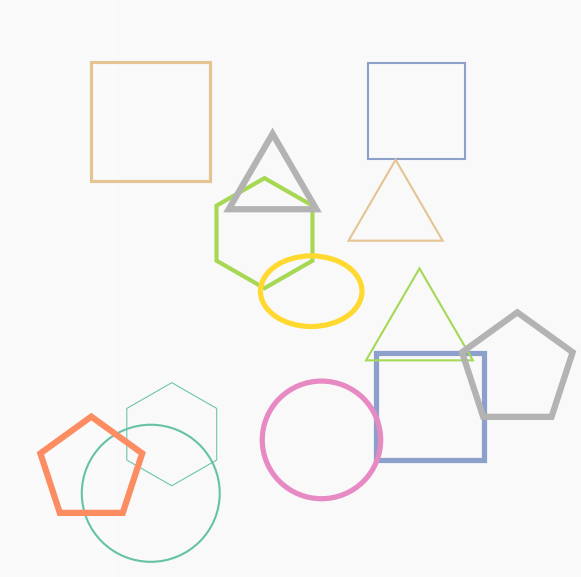[{"shape": "circle", "thickness": 1, "radius": 0.59, "center": [0.259, 0.145]}, {"shape": "hexagon", "thickness": 0.5, "radius": 0.45, "center": [0.295, 0.247]}, {"shape": "pentagon", "thickness": 3, "radius": 0.46, "center": [0.157, 0.186]}, {"shape": "square", "thickness": 1, "radius": 0.42, "center": [0.716, 0.807]}, {"shape": "square", "thickness": 2.5, "radius": 0.47, "center": [0.74, 0.295]}, {"shape": "circle", "thickness": 2.5, "radius": 0.51, "center": [0.553, 0.237]}, {"shape": "hexagon", "thickness": 2, "radius": 0.48, "center": [0.455, 0.595]}, {"shape": "triangle", "thickness": 1, "radius": 0.53, "center": [0.722, 0.428]}, {"shape": "oval", "thickness": 2.5, "radius": 0.44, "center": [0.535, 0.495]}, {"shape": "square", "thickness": 1.5, "radius": 0.51, "center": [0.259, 0.789]}, {"shape": "triangle", "thickness": 1, "radius": 0.47, "center": [0.681, 0.629]}, {"shape": "triangle", "thickness": 3, "radius": 0.44, "center": [0.469, 0.68]}, {"shape": "pentagon", "thickness": 3, "radius": 0.5, "center": [0.89, 0.358]}]